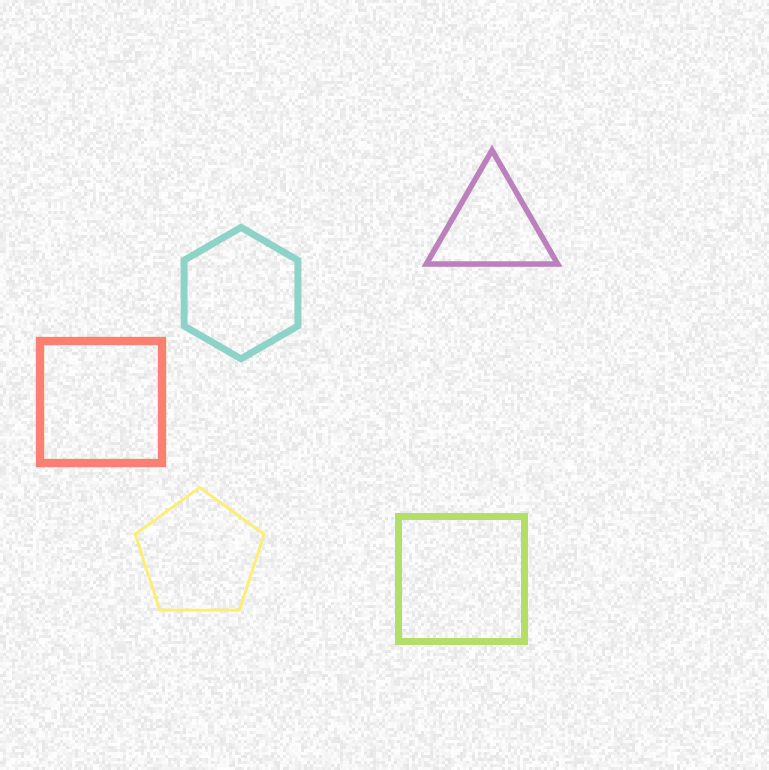[{"shape": "hexagon", "thickness": 2.5, "radius": 0.43, "center": [0.313, 0.619]}, {"shape": "square", "thickness": 3, "radius": 0.4, "center": [0.131, 0.478]}, {"shape": "square", "thickness": 2.5, "radius": 0.41, "center": [0.599, 0.248]}, {"shape": "triangle", "thickness": 2, "radius": 0.49, "center": [0.639, 0.706]}, {"shape": "pentagon", "thickness": 1, "radius": 0.44, "center": [0.259, 0.279]}]